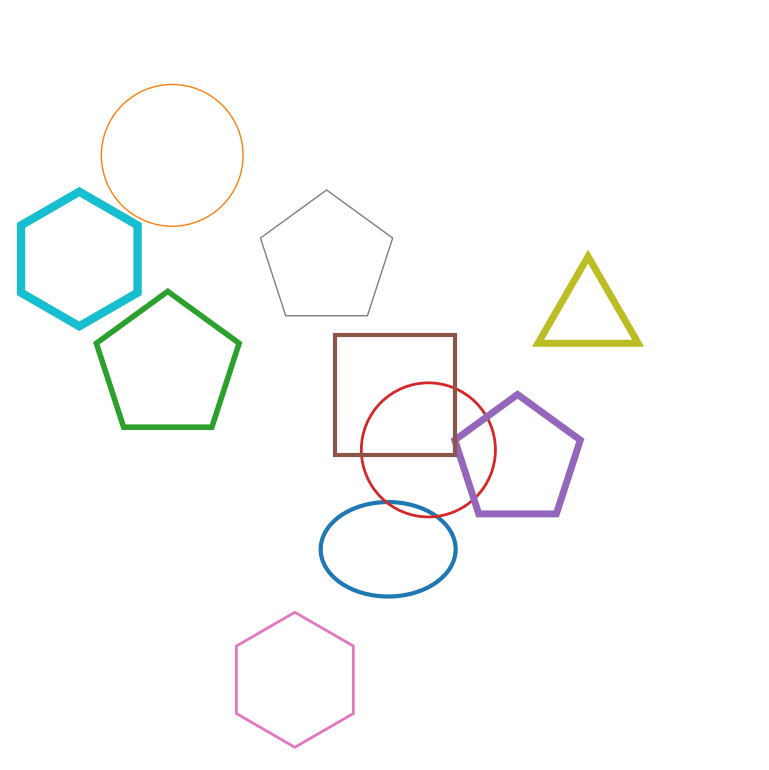[{"shape": "oval", "thickness": 1.5, "radius": 0.44, "center": [0.504, 0.287]}, {"shape": "circle", "thickness": 0.5, "radius": 0.46, "center": [0.224, 0.798]}, {"shape": "pentagon", "thickness": 2, "radius": 0.49, "center": [0.218, 0.524]}, {"shape": "circle", "thickness": 1, "radius": 0.44, "center": [0.556, 0.416]}, {"shape": "pentagon", "thickness": 2.5, "radius": 0.43, "center": [0.672, 0.402]}, {"shape": "square", "thickness": 1.5, "radius": 0.39, "center": [0.513, 0.488]}, {"shape": "hexagon", "thickness": 1, "radius": 0.44, "center": [0.383, 0.117]}, {"shape": "pentagon", "thickness": 0.5, "radius": 0.45, "center": [0.424, 0.663]}, {"shape": "triangle", "thickness": 2.5, "radius": 0.38, "center": [0.764, 0.592]}, {"shape": "hexagon", "thickness": 3, "radius": 0.44, "center": [0.103, 0.664]}]